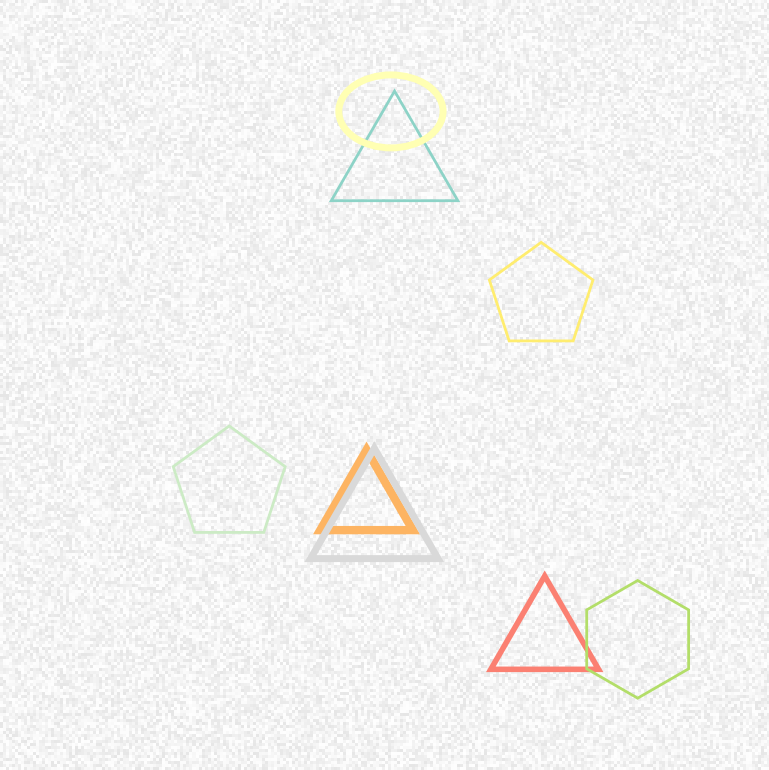[{"shape": "triangle", "thickness": 1, "radius": 0.47, "center": [0.512, 0.787]}, {"shape": "oval", "thickness": 2.5, "radius": 0.34, "center": [0.508, 0.855]}, {"shape": "triangle", "thickness": 2, "radius": 0.4, "center": [0.707, 0.171]}, {"shape": "triangle", "thickness": 3, "radius": 0.35, "center": [0.476, 0.346]}, {"shape": "hexagon", "thickness": 1, "radius": 0.38, "center": [0.828, 0.17]}, {"shape": "triangle", "thickness": 2.5, "radius": 0.48, "center": [0.486, 0.322]}, {"shape": "pentagon", "thickness": 1, "radius": 0.38, "center": [0.298, 0.37]}, {"shape": "pentagon", "thickness": 1, "radius": 0.35, "center": [0.703, 0.615]}]